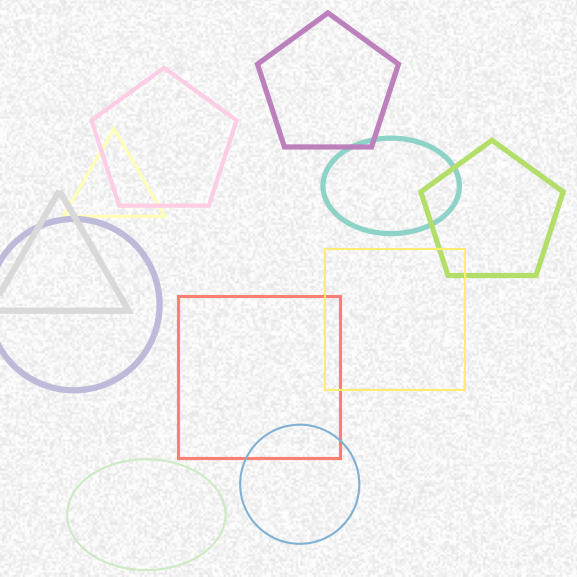[{"shape": "oval", "thickness": 2.5, "radius": 0.59, "center": [0.677, 0.677]}, {"shape": "triangle", "thickness": 1.5, "radius": 0.51, "center": [0.198, 0.675]}, {"shape": "circle", "thickness": 3, "radius": 0.74, "center": [0.128, 0.472]}, {"shape": "square", "thickness": 1.5, "radius": 0.7, "center": [0.448, 0.346]}, {"shape": "circle", "thickness": 1, "radius": 0.52, "center": [0.519, 0.161]}, {"shape": "pentagon", "thickness": 2.5, "radius": 0.65, "center": [0.852, 0.627]}, {"shape": "pentagon", "thickness": 2, "radius": 0.66, "center": [0.284, 0.75]}, {"shape": "triangle", "thickness": 3, "radius": 0.69, "center": [0.103, 0.53]}, {"shape": "pentagon", "thickness": 2.5, "radius": 0.64, "center": [0.568, 0.848]}, {"shape": "oval", "thickness": 1, "radius": 0.69, "center": [0.253, 0.108]}, {"shape": "square", "thickness": 1, "radius": 0.61, "center": [0.684, 0.446]}]